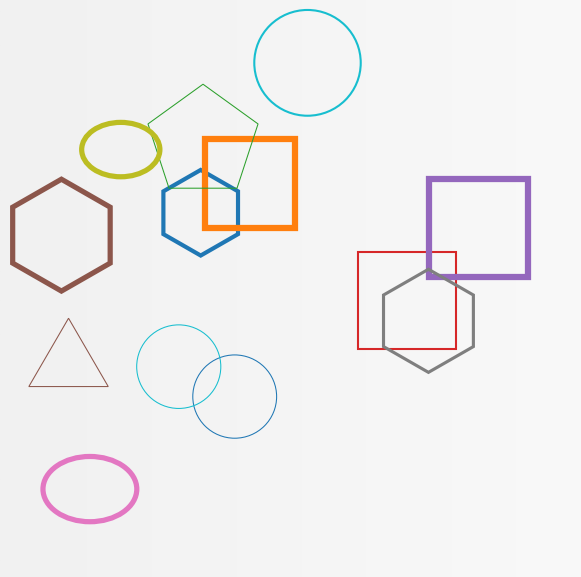[{"shape": "hexagon", "thickness": 2, "radius": 0.37, "center": [0.345, 0.631]}, {"shape": "circle", "thickness": 0.5, "radius": 0.36, "center": [0.404, 0.312]}, {"shape": "square", "thickness": 3, "radius": 0.39, "center": [0.43, 0.681]}, {"shape": "pentagon", "thickness": 0.5, "radius": 0.5, "center": [0.349, 0.754]}, {"shape": "square", "thickness": 1, "radius": 0.42, "center": [0.7, 0.479]}, {"shape": "square", "thickness": 3, "radius": 0.43, "center": [0.824, 0.604]}, {"shape": "triangle", "thickness": 0.5, "radius": 0.39, "center": [0.118, 0.369]}, {"shape": "hexagon", "thickness": 2.5, "radius": 0.48, "center": [0.106, 0.592]}, {"shape": "oval", "thickness": 2.5, "radius": 0.4, "center": [0.155, 0.152]}, {"shape": "hexagon", "thickness": 1.5, "radius": 0.45, "center": [0.737, 0.444]}, {"shape": "oval", "thickness": 2.5, "radius": 0.34, "center": [0.208, 0.74]}, {"shape": "circle", "thickness": 1, "radius": 0.46, "center": [0.529, 0.89]}, {"shape": "circle", "thickness": 0.5, "radius": 0.36, "center": [0.308, 0.364]}]